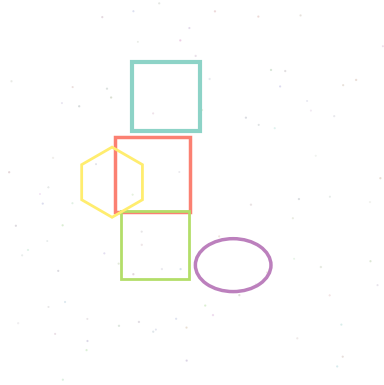[{"shape": "square", "thickness": 3, "radius": 0.44, "center": [0.432, 0.749]}, {"shape": "square", "thickness": 2.5, "radius": 0.49, "center": [0.395, 0.547]}, {"shape": "square", "thickness": 2, "radius": 0.44, "center": [0.402, 0.364]}, {"shape": "oval", "thickness": 2.5, "radius": 0.49, "center": [0.606, 0.311]}, {"shape": "hexagon", "thickness": 2, "radius": 0.46, "center": [0.291, 0.527]}]